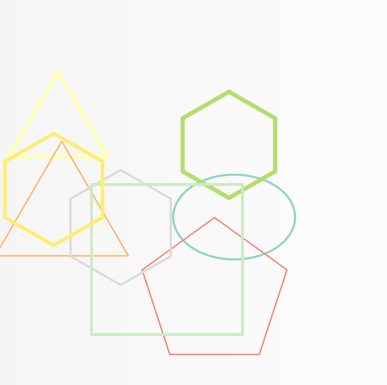[{"shape": "oval", "thickness": 1.5, "radius": 0.79, "center": [0.604, 0.436]}, {"shape": "triangle", "thickness": 2.5, "radius": 0.73, "center": [0.151, 0.666]}, {"shape": "pentagon", "thickness": 1, "radius": 0.98, "center": [0.554, 0.238]}, {"shape": "triangle", "thickness": 1, "radius": 0.99, "center": [0.159, 0.435]}, {"shape": "hexagon", "thickness": 3, "radius": 0.69, "center": [0.591, 0.624]}, {"shape": "hexagon", "thickness": 1.5, "radius": 0.75, "center": [0.311, 0.409]}, {"shape": "square", "thickness": 2, "radius": 0.97, "center": [0.43, 0.326]}, {"shape": "hexagon", "thickness": 2.5, "radius": 0.73, "center": [0.139, 0.508]}]